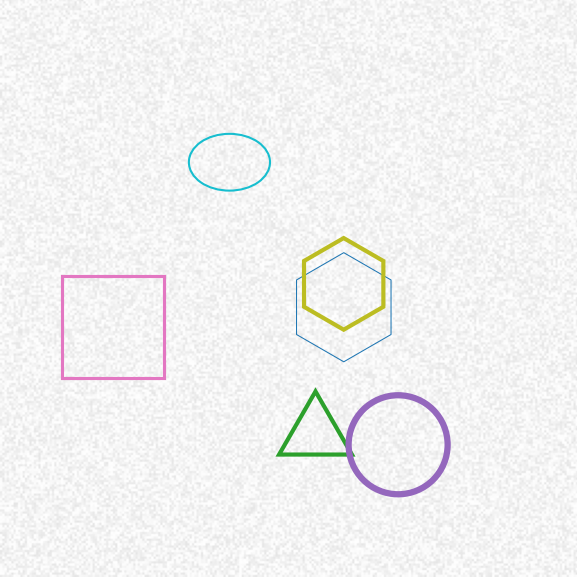[{"shape": "hexagon", "thickness": 0.5, "radius": 0.47, "center": [0.595, 0.467]}, {"shape": "triangle", "thickness": 2, "radius": 0.36, "center": [0.546, 0.248]}, {"shape": "circle", "thickness": 3, "radius": 0.43, "center": [0.689, 0.229]}, {"shape": "square", "thickness": 1.5, "radius": 0.44, "center": [0.196, 0.433]}, {"shape": "hexagon", "thickness": 2, "radius": 0.4, "center": [0.595, 0.508]}, {"shape": "oval", "thickness": 1, "radius": 0.35, "center": [0.397, 0.718]}]